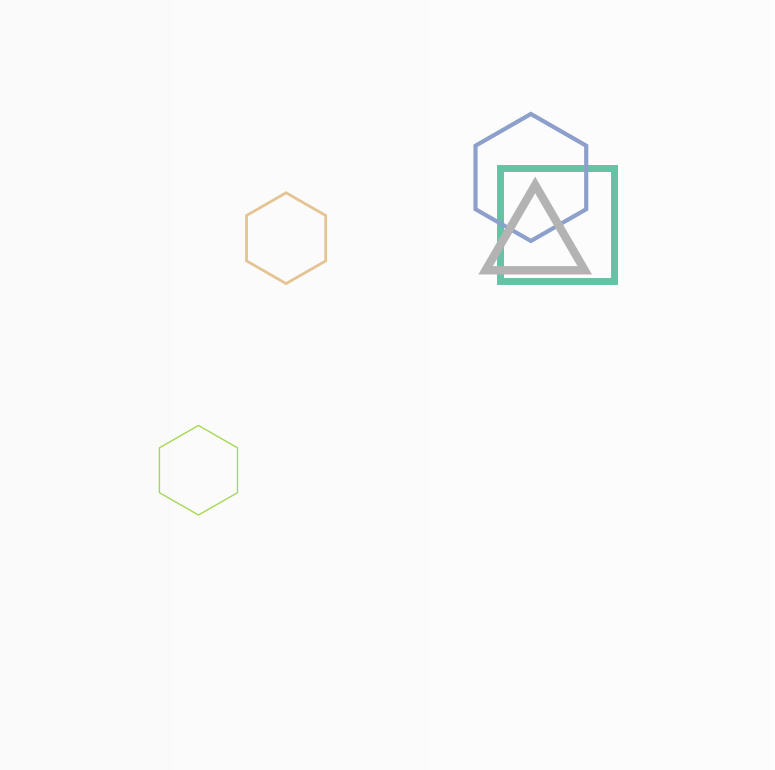[{"shape": "square", "thickness": 2.5, "radius": 0.37, "center": [0.718, 0.709]}, {"shape": "hexagon", "thickness": 1.5, "radius": 0.41, "center": [0.685, 0.77]}, {"shape": "hexagon", "thickness": 0.5, "radius": 0.29, "center": [0.256, 0.389]}, {"shape": "hexagon", "thickness": 1, "radius": 0.29, "center": [0.369, 0.691]}, {"shape": "triangle", "thickness": 3, "radius": 0.37, "center": [0.691, 0.686]}]